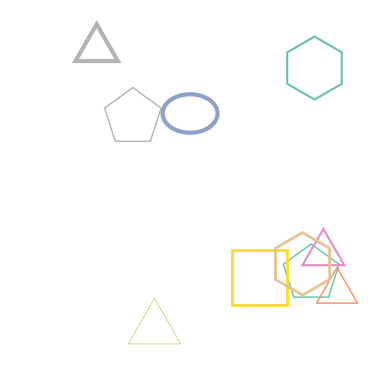[{"shape": "pentagon", "thickness": 1, "radius": 0.38, "center": [0.808, 0.29]}, {"shape": "hexagon", "thickness": 1.5, "radius": 0.41, "center": [0.817, 0.823]}, {"shape": "triangle", "thickness": 1, "radius": 0.31, "center": [0.875, 0.244]}, {"shape": "oval", "thickness": 3, "radius": 0.36, "center": [0.494, 0.705]}, {"shape": "triangle", "thickness": 1.5, "radius": 0.31, "center": [0.84, 0.343]}, {"shape": "triangle", "thickness": 0.5, "radius": 0.39, "center": [0.401, 0.146]}, {"shape": "square", "thickness": 2, "radius": 0.36, "center": [0.675, 0.279]}, {"shape": "hexagon", "thickness": 2, "radius": 0.41, "center": [0.786, 0.315]}, {"shape": "triangle", "thickness": 3, "radius": 0.32, "center": [0.251, 0.873]}, {"shape": "pentagon", "thickness": 1, "radius": 0.39, "center": [0.345, 0.695]}]